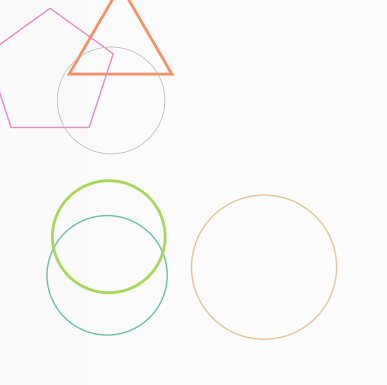[{"shape": "circle", "thickness": 1, "radius": 0.78, "center": [0.276, 0.285]}, {"shape": "triangle", "thickness": 2, "radius": 0.77, "center": [0.311, 0.884]}, {"shape": "pentagon", "thickness": 1, "radius": 0.86, "center": [0.129, 0.807]}, {"shape": "circle", "thickness": 2, "radius": 0.73, "center": [0.281, 0.385]}, {"shape": "circle", "thickness": 1, "radius": 0.94, "center": [0.681, 0.306]}, {"shape": "circle", "thickness": 0.5, "radius": 0.69, "center": [0.287, 0.739]}]